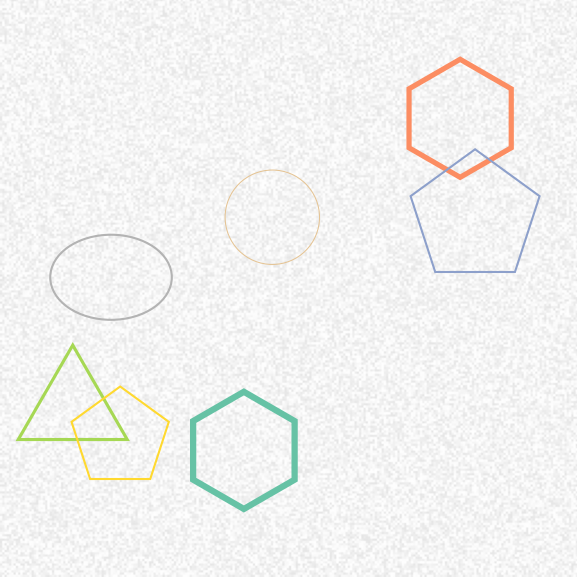[{"shape": "hexagon", "thickness": 3, "radius": 0.51, "center": [0.422, 0.219]}, {"shape": "hexagon", "thickness": 2.5, "radius": 0.51, "center": [0.797, 0.794]}, {"shape": "pentagon", "thickness": 1, "radius": 0.59, "center": [0.823, 0.623]}, {"shape": "triangle", "thickness": 1.5, "radius": 0.54, "center": [0.126, 0.293]}, {"shape": "pentagon", "thickness": 1, "radius": 0.44, "center": [0.208, 0.241]}, {"shape": "circle", "thickness": 0.5, "radius": 0.41, "center": [0.472, 0.623]}, {"shape": "oval", "thickness": 1, "radius": 0.53, "center": [0.192, 0.519]}]